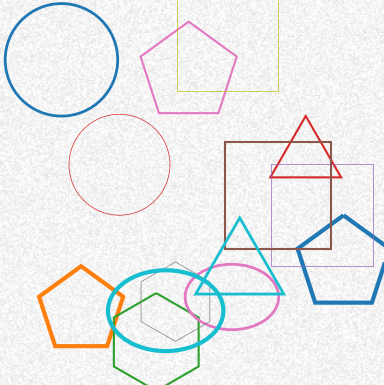[{"shape": "circle", "thickness": 2, "radius": 0.73, "center": [0.16, 0.845]}, {"shape": "pentagon", "thickness": 3, "radius": 0.63, "center": [0.892, 0.315]}, {"shape": "pentagon", "thickness": 3, "radius": 0.57, "center": [0.211, 0.194]}, {"shape": "hexagon", "thickness": 1.5, "radius": 0.64, "center": [0.406, 0.112]}, {"shape": "circle", "thickness": 0.5, "radius": 0.66, "center": [0.31, 0.572]}, {"shape": "triangle", "thickness": 1.5, "radius": 0.53, "center": [0.794, 0.592]}, {"shape": "square", "thickness": 0.5, "radius": 0.66, "center": [0.837, 0.441]}, {"shape": "square", "thickness": 1.5, "radius": 0.69, "center": [0.722, 0.493]}, {"shape": "oval", "thickness": 2, "radius": 0.61, "center": [0.602, 0.229]}, {"shape": "pentagon", "thickness": 1.5, "radius": 0.66, "center": [0.49, 0.812]}, {"shape": "hexagon", "thickness": 0.5, "radius": 0.52, "center": [0.456, 0.216]}, {"shape": "square", "thickness": 0.5, "radius": 0.65, "center": [0.591, 0.895]}, {"shape": "triangle", "thickness": 2, "radius": 0.66, "center": [0.623, 0.302]}, {"shape": "oval", "thickness": 3, "radius": 0.75, "center": [0.43, 0.193]}]